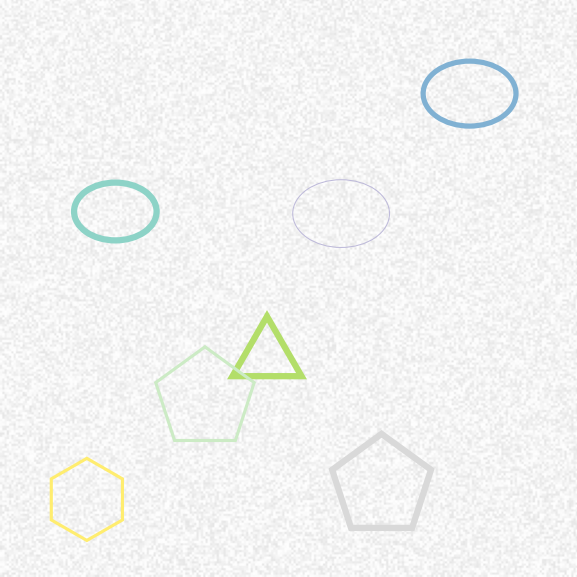[{"shape": "oval", "thickness": 3, "radius": 0.36, "center": [0.2, 0.633]}, {"shape": "oval", "thickness": 0.5, "radius": 0.42, "center": [0.591, 0.629]}, {"shape": "oval", "thickness": 2.5, "radius": 0.4, "center": [0.813, 0.837]}, {"shape": "triangle", "thickness": 3, "radius": 0.35, "center": [0.462, 0.382]}, {"shape": "pentagon", "thickness": 3, "radius": 0.45, "center": [0.661, 0.158]}, {"shape": "pentagon", "thickness": 1.5, "radius": 0.45, "center": [0.355, 0.309]}, {"shape": "hexagon", "thickness": 1.5, "radius": 0.36, "center": [0.15, 0.134]}]